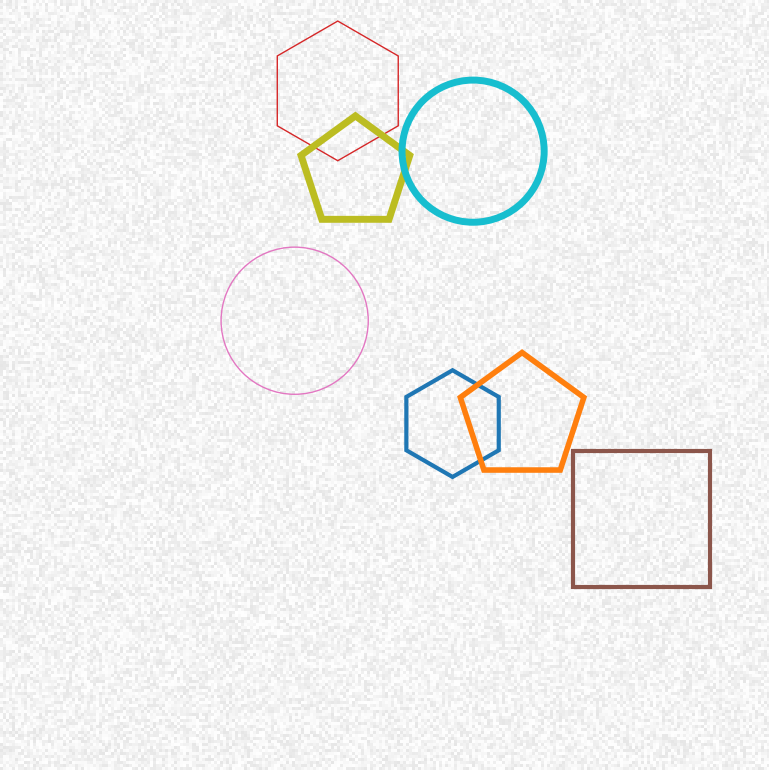[{"shape": "hexagon", "thickness": 1.5, "radius": 0.35, "center": [0.588, 0.45]}, {"shape": "pentagon", "thickness": 2, "radius": 0.42, "center": [0.678, 0.458]}, {"shape": "hexagon", "thickness": 0.5, "radius": 0.45, "center": [0.439, 0.882]}, {"shape": "square", "thickness": 1.5, "radius": 0.44, "center": [0.833, 0.326]}, {"shape": "circle", "thickness": 0.5, "radius": 0.48, "center": [0.383, 0.583]}, {"shape": "pentagon", "thickness": 2.5, "radius": 0.37, "center": [0.462, 0.775]}, {"shape": "circle", "thickness": 2.5, "radius": 0.46, "center": [0.614, 0.804]}]